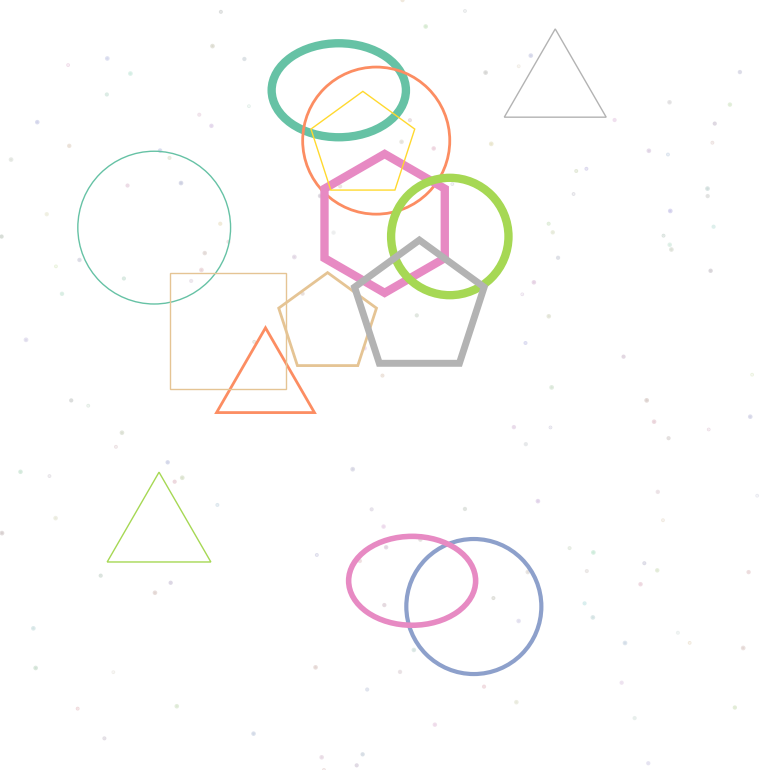[{"shape": "circle", "thickness": 0.5, "radius": 0.5, "center": [0.2, 0.704]}, {"shape": "oval", "thickness": 3, "radius": 0.44, "center": [0.44, 0.883]}, {"shape": "circle", "thickness": 1, "radius": 0.48, "center": [0.489, 0.817]}, {"shape": "triangle", "thickness": 1, "radius": 0.37, "center": [0.345, 0.501]}, {"shape": "circle", "thickness": 1.5, "radius": 0.44, "center": [0.615, 0.212]}, {"shape": "hexagon", "thickness": 3, "radius": 0.45, "center": [0.5, 0.71]}, {"shape": "oval", "thickness": 2, "radius": 0.41, "center": [0.535, 0.246]}, {"shape": "circle", "thickness": 3, "radius": 0.38, "center": [0.584, 0.693]}, {"shape": "triangle", "thickness": 0.5, "radius": 0.39, "center": [0.207, 0.309]}, {"shape": "pentagon", "thickness": 0.5, "radius": 0.35, "center": [0.471, 0.81]}, {"shape": "square", "thickness": 0.5, "radius": 0.38, "center": [0.296, 0.57]}, {"shape": "pentagon", "thickness": 1, "radius": 0.33, "center": [0.425, 0.579]}, {"shape": "triangle", "thickness": 0.5, "radius": 0.38, "center": [0.721, 0.886]}, {"shape": "pentagon", "thickness": 2.5, "radius": 0.44, "center": [0.545, 0.6]}]